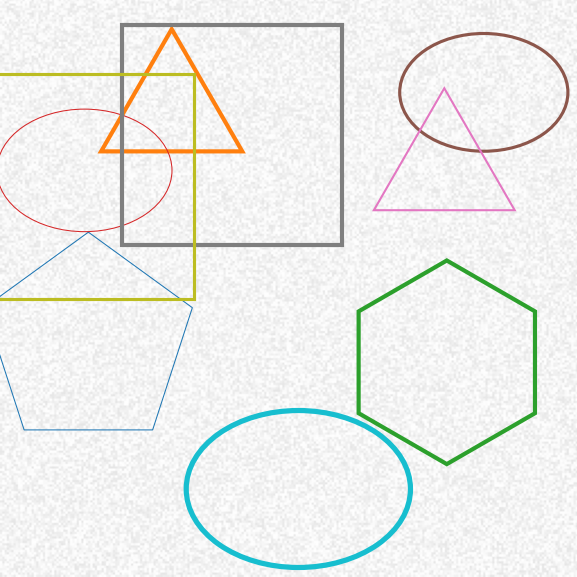[{"shape": "pentagon", "thickness": 0.5, "radius": 0.95, "center": [0.153, 0.408]}, {"shape": "triangle", "thickness": 2, "radius": 0.71, "center": [0.297, 0.808]}, {"shape": "hexagon", "thickness": 2, "radius": 0.88, "center": [0.774, 0.372]}, {"shape": "oval", "thickness": 0.5, "radius": 0.76, "center": [0.146, 0.704]}, {"shape": "oval", "thickness": 1.5, "radius": 0.73, "center": [0.838, 0.839]}, {"shape": "triangle", "thickness": 1, "radius": 0.7, "center": [0.769, 0.706]}, {"shape": "square", "thickness": 2, "radius": 0.95, "center": [0.402, 0.766]}, {"shape": "square", "thickness": 1.5, "radius": 0.97, "center": [0.141, 0.677]}, {"shape": "oval", "thickness": 2.5, "radius": 0.97, "center": [0.517, 0.152]}]